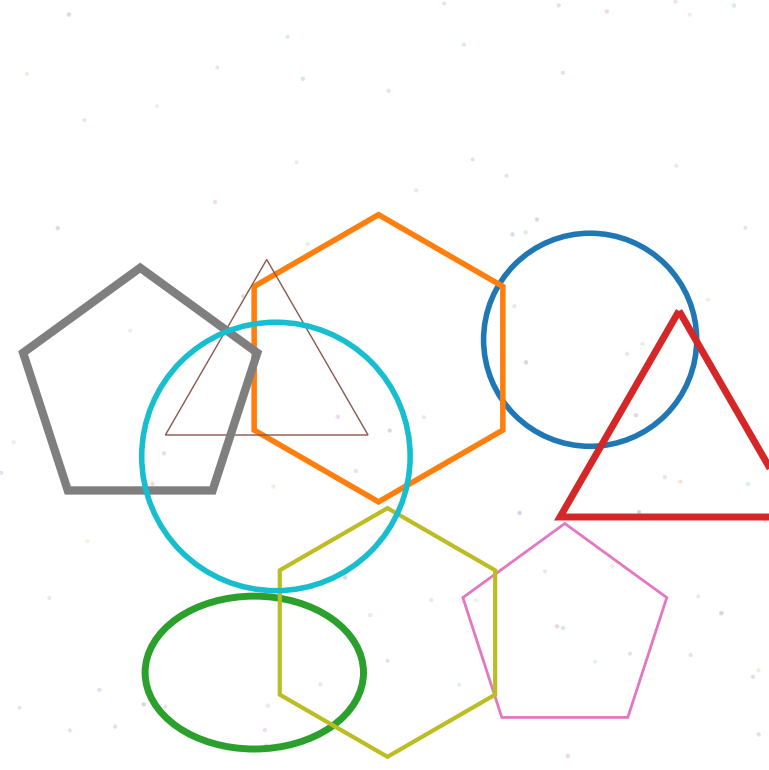[{"shape": "circle", "thickness": 2, "radius": 0.69, "center": [0.766, 0.559]}, {"shape": "hexagon", "thickness": 2, "radius": 0.93, "center": [0.492, 0.535]}, {"shape": "oval", "thickness": 2.5, "radius": 0.71, "center": [0.33, 0.127]}, {"shape": "triangle", "thickness": 2.5, "radius": 0.89, "center": [0.882, 0.418]}, {"shape": "triangle", "thickness": 0.5, "radius": 0.76, "center": [0.346, 0.511]}, {"shape": "pentagon", "thickness": 1, "radius": 0.7, "center": [0.734, 0.181]}, {"shape": "pentagon", "thickness": 3, "radius": 0.8, "center": [0.182, 0.492]}, {"shape": "hexagon", "thickness": 1.5, "radius": 0.81, "center": [0.503, 0.179]}, {"shape": "circle", "thickness": 2, "radius": 0.87, "center": [0.358, 0.407]}]